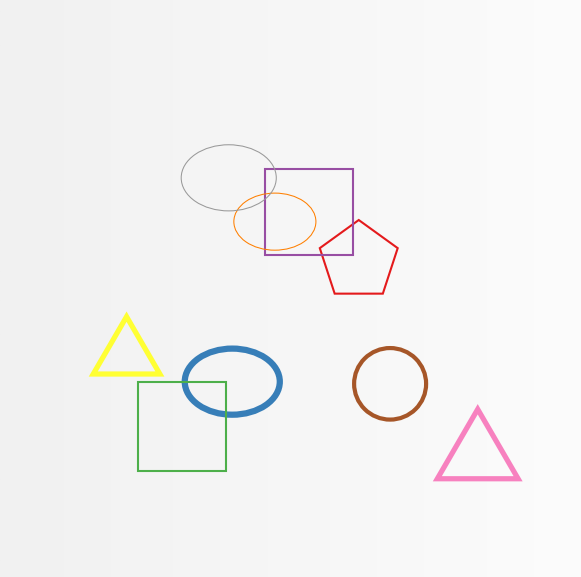[{"shape": "pentagon", "thickness": 1, "radius": 0.35, "center": [0.617, 0.548]}, {"shape": "oval", "thickness": 3, "radius": 0.41, "center": [0.4, 0.338]}, {"shape": "square", "thickness": 1, "radius": 0.38, "center": [0.313, 0.261]}, {"shape": "square", "thickness": 1, "radius": 0.37, "center": [0.532, 0.632]}, {"shape": "oval", "thickness": 0.5, "radius": 0.35, "center": [0.473, 0.615]}, {"shape": "triangle", "thickness": 2.5, "radius": 0.33, "center": [0.218, 0.385]}, {"shape": "circle", "thickness": 2, "radius": 0.31, "center": [0.671, 0.335]}, {"shape": "triangle", "thickness": 2.5, "radius": 0.4, "center": [0.822, 0.21]}, {"shape": "oval", "thickness": 0.5, "radius": 0.41, "center": [0.394, 0.691]}]